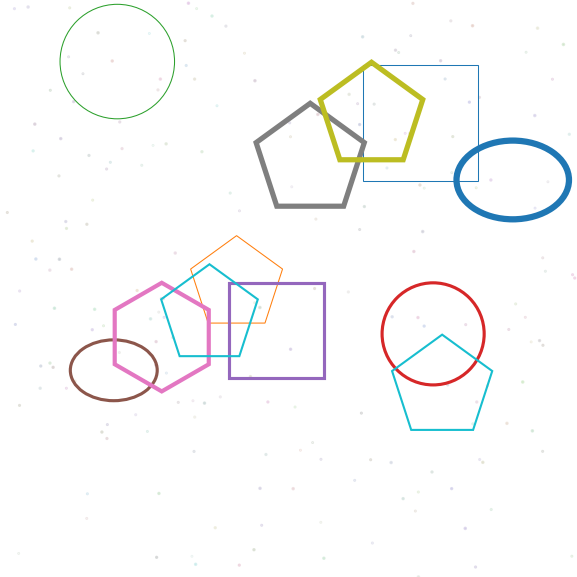[{"shape": "oval", "thickness": 3, "radius": 0.49, "center": [0.888, 0.688]}, {"shape": "square", "thickness": 0.5, "radius": 0.5, "center": [0.728, 0.786]}, {"shape": "pentagon", "thickness": 0.5, "radius": 0.42, "center": [0.41, 0.507]}, {"shape": "circle", "thickness": 0.5, "radius": 0.5, "center": [0.203, 0.893]}, {"shape": "circle", "thickness": 1.5, "radius": 0.44, "center": [0.75, 0.421]}, {"shape": "square", "thickness": 1.5, "radius": 0.41, "center": [0.478, 0.426]}, {"shape": "oval", "thickness": 1.5, "radius": 0.38, "center": [0.197, 0.358]}, {"shape": "hexagon", "thickness": 2, "radius": 0.47, "center": [0.28, 0.415]}, {"shape": "pentagon", "thickness": 2.5, "radius": 0.49, "center": [0.537, 0.722]}, {"shape": "pentagon", "thickness": 2.5, "radius": 0.47, "center": [0.643, 0.798]}, {"shape": "pentagon", "thickness": 1, "radius": 0.44, "center": [0.363, 0.454]}, {"shape": "pentagon", "thickness": 1, "radius": 0.46, "center": [0.766, 0.328]}]